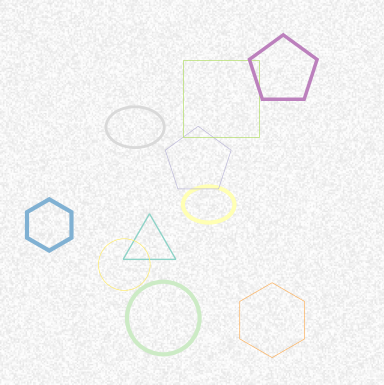[{"shape": "triangle", "thickness": 1, "radius": 0.39, "center": [0.388, 0.366]}, {"shape": "oval", "thickness": 3, "radius": 0.33, "center": [0.542, 0.469]}, {"shape": "pentagon", "thickness": 0.5, "radius": 0.45, "center": [0.515, 0.582]}, {"shape": "hexagon", "thickness": 3, "radius": 0.33, "center": [0.128, 0.416]}, {"shape": "hexagon", "thickness": 0.5, "radius": 0.49, "center": [0.707, 0.168]}, {"shape": "square", "thickness": 0.5, "radius": 0.5, "center": [0.574, 0.744]}, {"shape": "oval", "thickness": 2, "radius": 0.38, "center": [0.351, 0.67]}, {"shape": "pentagon", "thickness": 2.5, "radius": 0.46, "center": [0.736, 0.817]}, {"shape": "circle", "thickness": 3, "radius": 0.47, "center": [0.424, 0.174]}, {"shape": "circle", "thickness": 0.5, "radius": 0.34, "center": [0.323, 0.313]}]